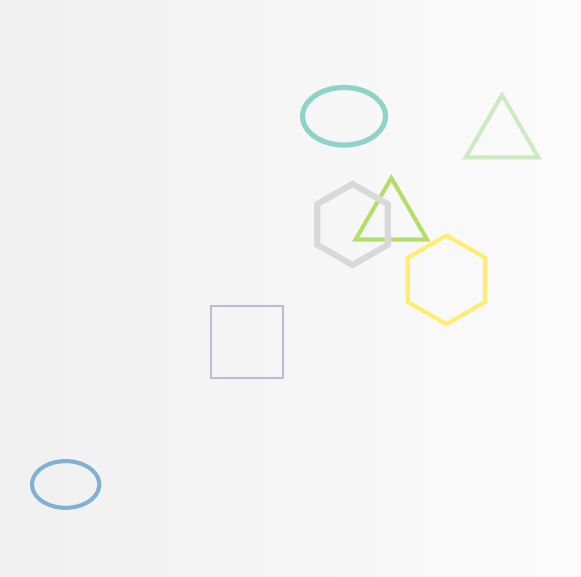[{"shape": "oval", "thickness": 2.5, "radius": 0.36, "center": [0.592, 0.798]}, {"shape": "square", "thickness": 1, "radius": 0.31, "center": [0.425, 0.408]}, {"shape": "oval", "thickness": 2, "radius": 0.29, "center": [0.113, 0.16]}, {"shape": "triangle", "thickness": 2, "radius": 0.35, "center": [0.673, 0.62]}, {"shape": "hexagon", "thickness": 3, "radius": 0.35, "center": [0.606, 0.61]}, {"shape": "triangle", "thickness": 2, "radius": 0.36, "center": [0.864, 0.763]}, {"shape": "hexagon", "thickness": 2, "radius": 0.38, "center": [0.768, 0.515]}]